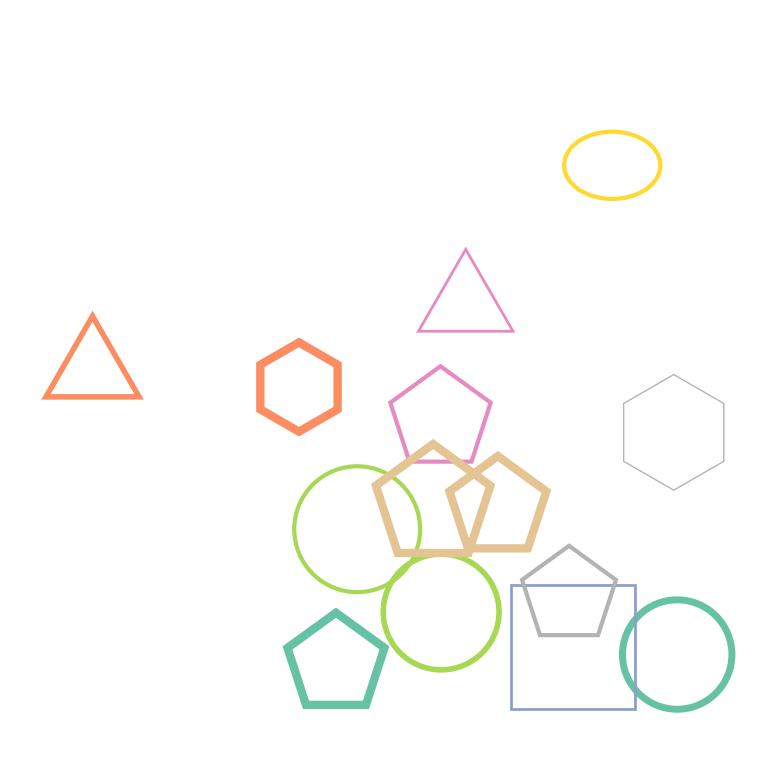[{"shape": "pentagon", "thickness": 3, "radius": 0.33, "center": [0.436, 0.138]}, {"shape": "circle", "thickness": 2.5, "radius": 0.36, "center": [0.879, 0.15]}, {"shape": "triangle", "thickness": 2, "radius": 0.35, "center": [0.12, 0.52]}, {"shape": "hexagon", "thickness": 3, "radius": 0.29, "center": [0.388, 0.497]}, {"shape": "square", "thickness": 1, "radius": 0.4, "center": [0.744, 0.159]}, {"shape": "pentagon", "thickness": 1.5, "radius": 0.34, "center": [0.572, 0.456]}, {"shape": "triangle", "thickness": 1, "radius": 0.35, "center": [0.605, 0.605]}, {"shape": "circle", "thickness": 1.5, "radius": 0.41, "center": [0.464, 0.313]}, {"shape": "circle", "thickness": 2, "radius": 0.38, "center": [0.573, 0.205]}, {"shape": "oval", "thickness": 1.5, "radius": 0.31, "center": [0.795, 0.785]}, {"shape": "pentagon", "thickness": 3, "radius": 0.33, "center": [0.647, 0.341]}, {"shape": "pentagon", "thickness": 3, "radius": 0.39, "center": [0.562, 0.345]}, {"shape": "hexagon", "thickness": 0.5, "radius": 0.38, "center": [0.875, 0.438]}, {"shape": "pentagon", "thickness": 1.5, "radius": 0.32, "center": [0.739, 0.227]}]